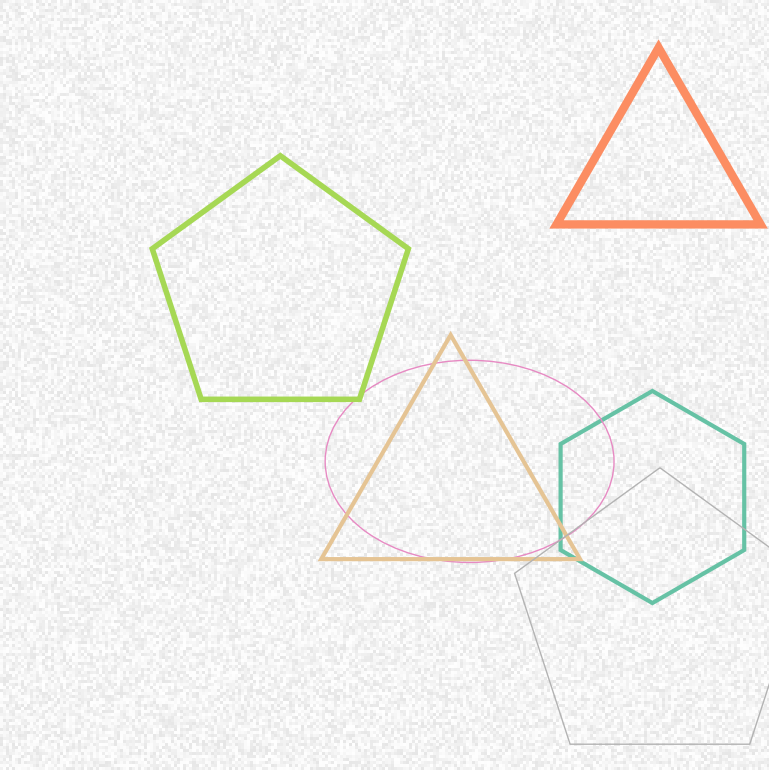[{"shape": "hexagon", "thickness": 1.5, "radius": 0.69, "center": [0.847, 0.355]}, {"shape": "triangle", "thickness": 3, "radius": 0.76, "center": [0.855, 0.785]}, {"shape": "oval", "thickness": 0.5, "radius": 0.94, "center": [0.61, 0.401]}, {"shape": "pentagon", "thickness": 2, "radius": 0.87, "center": [0.364, 0.623]}, {"shape": "triangle", "thickness": 1.5, "radius": 0.97, "center": [0.585, 0.371]}, {"shape": "pentagon", "thickness": 0.5, "radius": 0.99, "center": [0.857, 0.194]}]